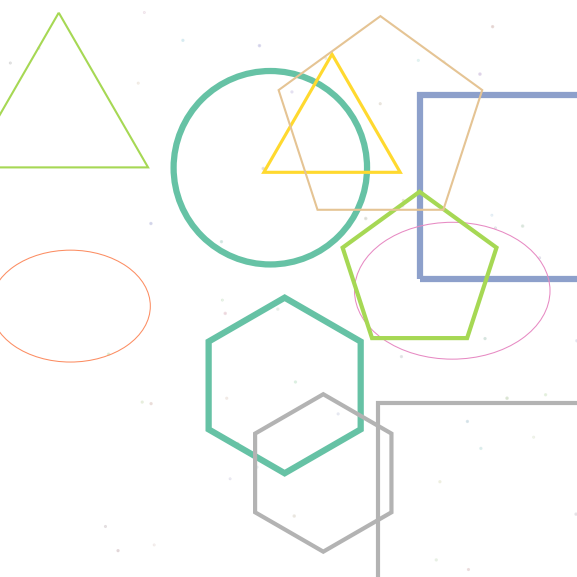[{"shape": "circle", "thickness": 3, "radius": 0.84, "center": [0.468, 0.709]}, {"shape": "hexagon", "thickness": 3, "radius": 0.76, "center": [0.493, 0.332]}, {"shape": "oval", "thickness": 0.5, "radius": 0.69, "center": [0.122, 0.469]}, {"shape": "square", "thickness": 3, "radius": 0.8, "center": [0.886, 0.675]}, {"shape": "oval", "thickness": 0.5, "radius": 0.85, "center": [0.783, 0.496]}, {"shape": "pentagon", "thickness": 2, "radius": 0.7, "center": [0.727, 0.527]}, {"shape": "triangle", "thickness": 1, "radius": 0.89, "center": [0.102, 0.799]}, {"shape": "triangle", "thickness": 1.5, "radius": 0.68, "center": [0.575, 0.769]}, {"shape": "pentagon", "thickness": 1, "radius": 0.93, "center": [0.659, 0.786]}, {"shape": "square", "thickness": 2, "radius": 0.97, "center": [0.848, 0.108]}, {"shape": "hexagon", "thickness": 2, "radius": 0.68, "center": [0.56, 0.18]}]